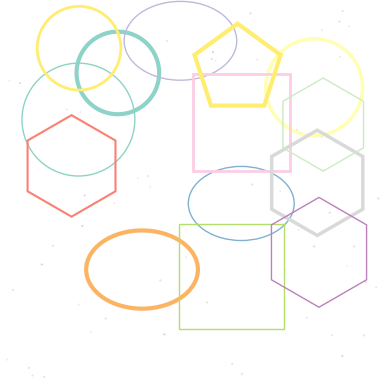[{"shape": "circle", "thickness": 3, "radius": 0.54, "center": [0.306, 0.811]}, {"shape": "circle", "thickness": 1, "radius": 0.73, "center": [0.204, 0.689]}, {"shape": "circle", "thickness": 2.5, "radius": 0.63, "center": [0.816, 0.774]}, {"shape": "oval", "thickness": 1, "radius": 0.73, "center": [0.469, 0.894]}, {"shape": "hexagon", "thickness": 1.5, "radius": 0.66, "center": [0.186, 0.569]}, {"shape": "oval", "thickness": 1, "radius": 0.69, "center": [0.627, 0.472]}, {"shape": "oval", "thickness": 3, "radius": 0.73, "center": [0.369, 0.3]}, {"shape": "square", "thickness": 1, "radius": 0.68, "center": [0.601, 0.283]}, {"shape": "square", "thickness": 2, "radius": 0.63, "center": [0.628, 0.682]}, {"shape": "hexagon", "thickness": 2.5, "radius": 0.68, "center": [0.824, 0.525]}, {"shape": "hexagon", "thickness": 1, "radius": 0.71, "center": [0.829, 0.345]}, {"shape": "hexagon", "thickness": 1, "radius": 0.6, "center": [0.84, 0.676]}, {"shape": "pentagon", "thickness": 3, "radius": 0.59, "center": [0.617, 0.821]}, {"shape": "circle", "thickness": 2, "radius": 0.54, "center": [0.205, 0.875]}]